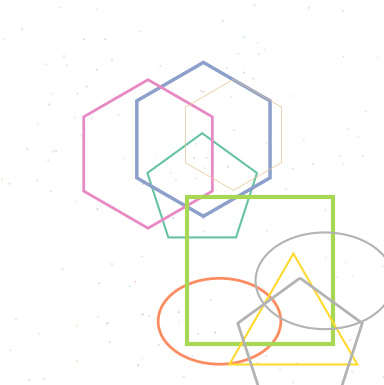[{"shape": "pentagon", "thickness": 1.5, "radius": 0.75, "center": [0.525, 0.504]}, {"shape": "oval", "thickness": 2, "radius": 0.8, "center": [0.57, 0.166]}, {"shape": "hexagon", "thickness": 2.5, "radius": 1.0, "center": [0.528, 0.638]}, {"shape": "hexagon", "thickness": 2, "radius": 0.96, "center": [0.385, 0.6]}, {"shape": "square", "thickness": 3, "radius": 0.95, "center": [0.675, 0.298]}, {"shape": "triangle", "thickness": 1.5, "radius": 0.96, "center": [0.762, 0.149]}, {"shape": "hexagon", "thickness": 0.5, "radius": 0.72, "center": [0.607, 0.65]}, {"shape": "oval", "thickness": 1.5, "radius": 0.9, "center": [0.843, 0.271]}, {"shape": "pentagon", "thickness": 2, "radius": 0.85, "center": [0.779, 0.108]}]